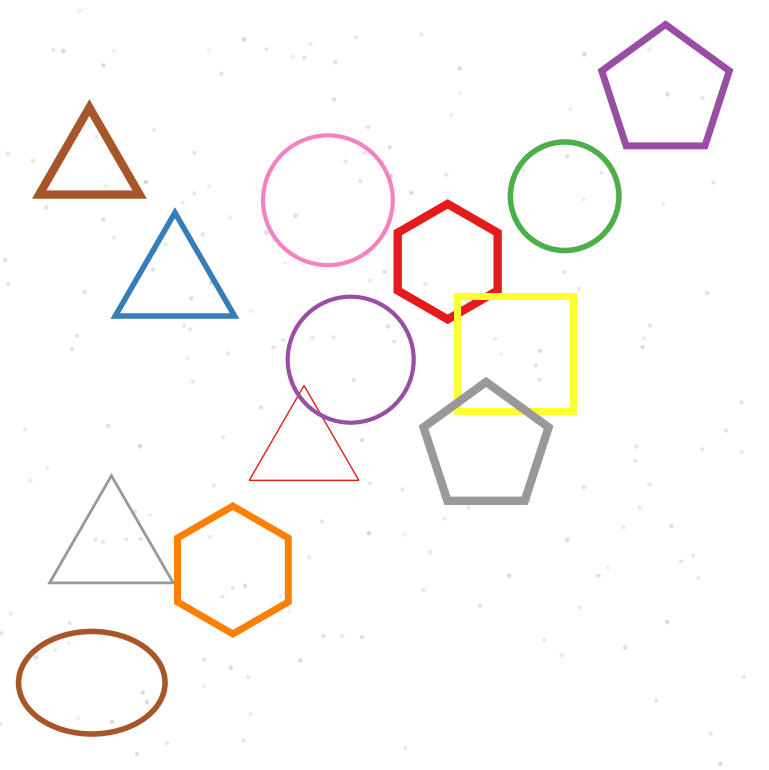[{"shape": "hexagon", "thickness": 3, "radius": 0.37, "center": [0.581, 0.66]}, {"shape": "triangle", "thickness": 0.5, "radius": 0.41, "center": [0.395, 0.417]}, {"shape": "triangle", "thickness": 2, "radius": 0.45, "center": [0.227, 0.634]}, {"shape": "circle", "thickness": 2, "radius": 0.35, "center": [0.733, 0.745]}, {"shape": "pentagon", "thickness": 2.5, "radius": 0.44, "center": [0.864, 0.881]}, {"shape": "circle", "thickness": 1.5, "radius": 0.41, "center": [0.455, 0.533]}, {"shape": "hexagon", "thickness": 2.5, "radius": 0.42, "center": [0.302, 0.26]}, {"shape": "square", "thickness": 2.5, "radius": 0.38, "center": [0.668, 0.541]}, {"shape": "oval", "thickness": 2, "radius": 0.48, "center": [0.119, 0.113]}, {"shape": "triangle", "thickness": 3, "radius": 0.38, "center": [0.116, 0.785]}, {"shape": "circle", "thickness": 1.5, "radius": 0.42, "center": [0.426, 0.74]}, {"shape": "triangle", "thickness": 1, "radius": 0.46, "center": [0.145, 0.289]}, {"shape": "pentagon", "thickness": 3, "radius": 0.43, "center": [0.631, 0.419]}]